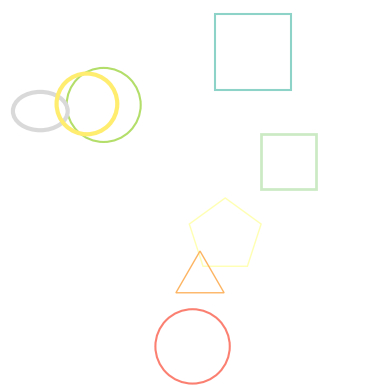[{"shape": "square", "thickness": 1.5, "radius": 0.49, "center": [0.657, 0.864]}, {"shape": "pentagon", "thickness": 1, "radius": 0.49, "center": [0.585, 0.388]}, {"shape": "circle", "thickness": 1.5, "radius": 0.48, "center": [0.5, 0.1]}, {"shape": "triangle", "thickness": 1, "radius": 0.36, "center": [0.519, 0.276]}, {"shape": "circle", "thickness": 1.5, "radius": 0.48, "center": [0.269, 0.727]}, {"shape": "oval", "thickness": 3, "radius": 0.36, "center": [0.105, 0.712]}, {"shape": "square", "thickness": 2, "radius": 0.36, "center": [0.75, 0.58]}, {"shape": "circle", "thickness": 3, "radius": 0.39, "center": [0.226, 0.73]}]